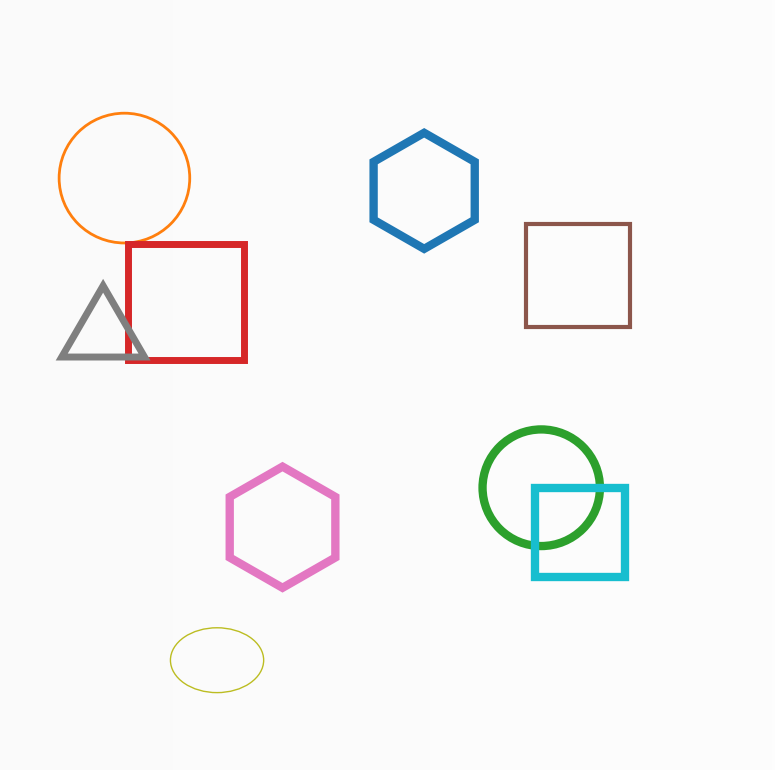[{"shape": "hexagon", "thickness": 3, "radius": 0.38, "center": [0.547, 0.752]}, {"shape": "circle", "thickness": 1, "radius": 0.42, "center": [0.161, 0.769]}, {"shape": "circle", "thickness": 3, "radius": 0.38, "center": [0.698, 0.367]}, {"shape": "square", "thickness": 2.5, "radius": 0.38, "center": [0.24, 0.607]}, {"shape": "square", "thickness": 1.5, "radius": 0.33, "center": [0.746, 0.642]}, {"shape": "hexagon", "thickness": 3, "radius": 0.39, "center": [0.365, 0.315]}, {"shape": "triangle", "thickness": 2.5, "radius": 0.31, "center": [0.133, 0.567]}, {"shape": "oval", "thickness": 0.5, "radius": 0.3, "center": [0.28, 0.143]}, {"shape": "square", "thickness": 3, "radius": 0.29, "center": [0.749, 0.308]}]